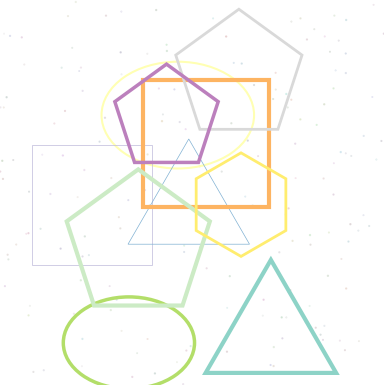[{"shape": "triangle", "thickness": 3, "radius": 0.98, "center": [0.704, 0.129]}, {"shape": "oval", "thickness": 1.5, "radius": 0.99, "center": [0.462, 0.701]}, {"shape": "square", "thickness": 0.5, "radius": 0.78, "center": [0.239, 0.468]}, {"shape": "triangle", "thickness": 0.5, "radius": 0.91, "center": [0.49, 0.457]}, {"shape": "square", "thickness": 3, "radius": 0.82, "center": [0.535, 0.627]}, {"shape": "oval", "thickness": 2.5, "radius": 0.85, "center": [0.335, 0.11]}, {"shape": "pentagon", "thickness": 2, "radius": 0.86, "center": [0.62, 0.804]}, {"shape": "pentagon", "thickness": 2.5, "radius": 0.71, "center": [0.432, 0.692]}, {"shape": "pentagon", "thickness": 3, "radius": 0.98, "center": [0.359, 0.365]}, {"shape": "hexagon", "thickness": 2, "radius": 0.67, "center": [0.626, 0.468]}]